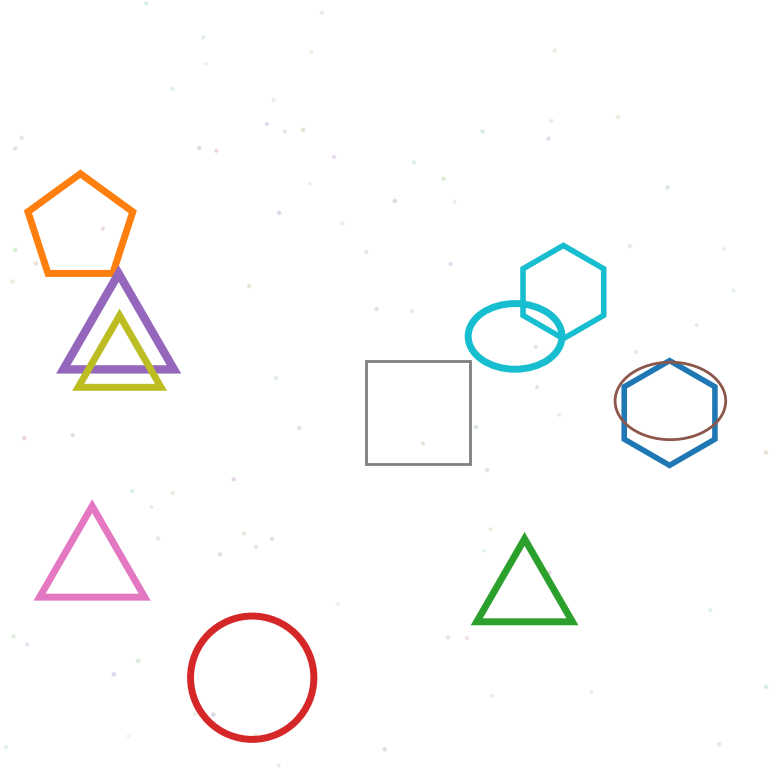[{"shape": "hexagon", "thickness": 2, "radius": 0.34, "center": [0.87, 0.464]}, {"shape": "pentagon", "thickness": 2.5, "radius": 0.36, "center": [0.104, 0.703]}, {"shape": "triangle", "thickness": 2.5, "radius": 0.36, "center": [0.681, 0.228]}, {"shape": "circle", "thickness": 2.5, "radius": 0.4, "center": [0.328, 0.12]}, {"shape": "triangle", "thickness": 3, "radius": 0.41, "center": [0.154, 0.562]}, {"shape": "oval", "thickness": 1, "radius": 0.36, "center": [0.871, 0.479]}, {"shape": "triangle", "thickness": 2.5, "radius": 0.39, "center": [0.12, 0.264]}, {"shape": "square", "thickness": 1, "radius": 0.34, "center": [0.543, 0.464]}, {"shape": "triangle", "thickness": 2.5, "radius": 0.31, "center": [0.155, 0.528]}, {"shape": "oval", "thickness": 2.5, "radius": 0.3, "center": [0.669, 0.563]}, {"shape": "hexagon", "thickness": 2, "radius": 0.3, "center": [0.732, 0.621]}]